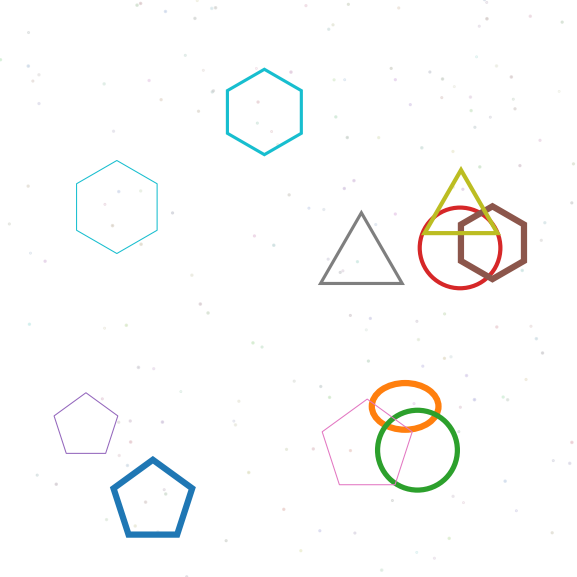[{"shape": "pentagon", "thickness": 3, "radius": 0.36, "center": [0.265, 0.131]}, {"shape": "oval", "thickness": 3, "radius": 0.29, "center": [0.702, 0.295]}, {"shape": "circle", "thickness": 2.5, "radius": 0.35, "center": [0.723, 0.22]}, {"shape": "circle", "thickness": 2, "radius": 0.35, "center": [0.797, 0.57]}, {"shape": "pentagon", "thickness": 0.5, "radius": 0.29, "center": [0.149, 0.261]}, {"shape": "hexagon", "thickness": 3, "radius": 0.32, "center": [0.853, 0.579]}, {"shape": "pentagon", "thickness": 0.5, "radius": 0.41, "center": [0.636, 0.226]}, {"shape": "triangle", "thickness": 1.5, "radius": 0.41, "center": [0.626, 0.549]}, {"shape": "triangle", "thickness": 2, "radius": 0.36, "center": [0.798, 0.632]}, {"shape": "hexagon", "thickness": 1.5, "radius": 0.37, "center": [0.458, 0.805]}, {"shape": "hexagon", "thickness": 0.5, "radius": 0.4, "center": [0.202, 0.641]}]